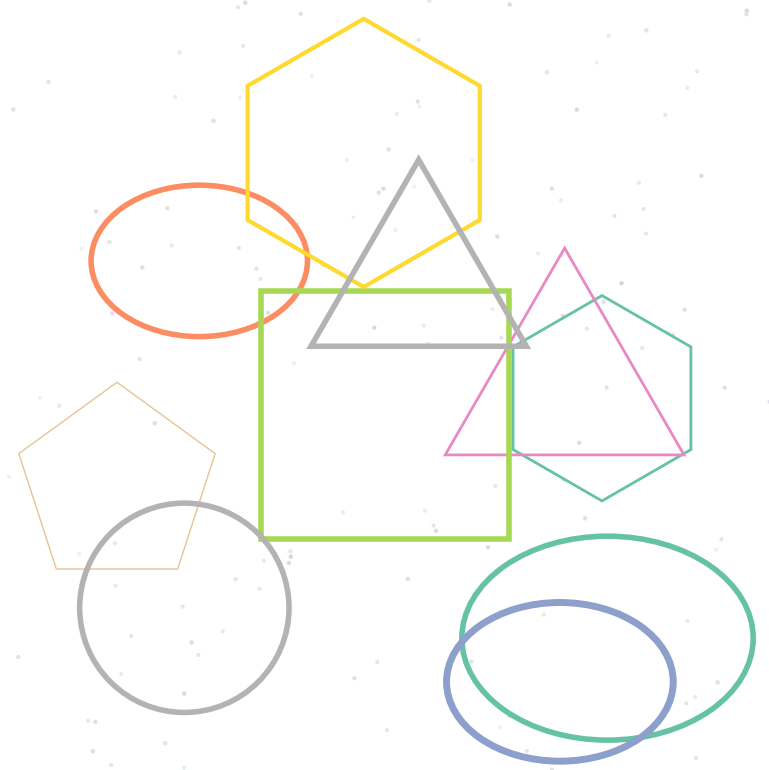[{"shape": "hexagon", "thickness": 1, "radius": 0.67, "center": [0.782, 0.483]}, {"shape": "oval", "thickness": 2, "radius": 0.95, "center": [0.789, 0.171]}, {"shape": "oval", "thickness": 2, "radius": 0.7, "center": [0.259, 0.661]}, {"shape": "oval", "thickness": 2.5, "radius": 0.74, "center": [0.727, 0.114]}, {"shape": "triangle", "thickness": 1, "radius": 0.9, "center": [0.733, 0.499]}, {"shape": "square", "thickness": 2, "radius": 0.81, "center": [0.5, 0.461]}, {"shape": "hexagon", "thickness": 1.5, "radius": 0.87, "center": [0.472, 0.801]}, {"shape": "pentagon", "thickness": 0.5, "radius": 0.67, "center": [0.152, 0.369]}, {"shape": "circle", "thickness": 2, "radius": 0.68, "center": [0.239, 0.211]}, {"shape": "triangle", "thickness": 2, "radius": 0.81, "center": [0.544, 0.631]}]